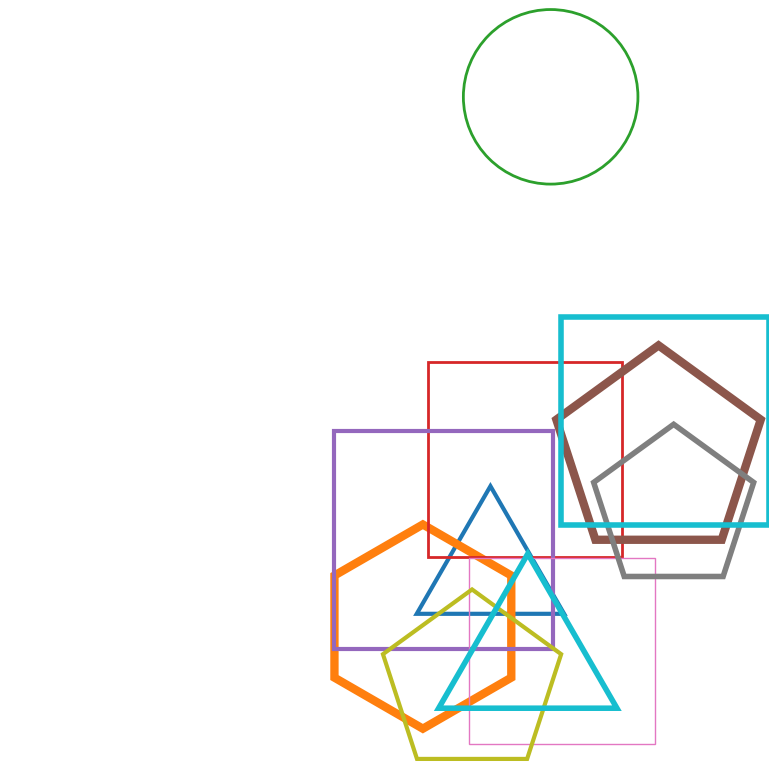[{"shape": "triangle", "thickness": 1.5, "radius": 0.55, "center": [0.637, 0.258]}, {"shape": "hexagon", "thickness": 3, "radius": 0.66, "center": [0.549, 0.186]}, {"shape": "circle", "thickness": 1, "radius": 0.57, "center": [0.715, 0.874]}, {"shape": "square", "thickness": 1, "radius": 0.63, "center": [0.682, 0.403]}, {"shape": "square", "thickness": 1.5, "radius": 0.71, "center": [0.576, 0.299]}, {"shape": "pentagon", "thickness": 3, "radius": 0.7, "center": [0.855, 0.412]}, {"shape": "square", "thickness": 0.5, "radius": 0.6, "center": [0.73, 0.155]}, {"shape": "pentagon", "thickness": 2, "radius": 0.55, "center": [0.875, 0.34]}, {"shape": "pentagon", "thickness": 1.5, "radius": 0.61, "center": [0.613, 0.113]}, {"shape": "square", "thickness": 2, "radius": 0.68, "center": [0.863, 0.454]}, {"shape": "triangle", "thickness": 2, "radius": 0.67, "center": [0.685, 0.147]}]